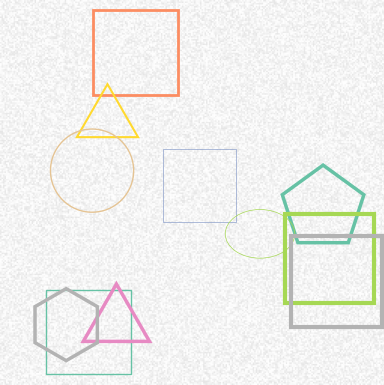[{"shape": "pentagon", "thickness": 2.5, "radius": 0.56, "center": [0.839, 0.46]}, {"shape": "square", "thickness": 1, "radius": 0.55, "center": [0.23, 0.138]}, {"shape": "square", "thickness": 2, "radius": 0.55, "center": [0.351, 0.864]}, {"shape": "square", "thickness": 0.5, "radius": 0.48, "center": [0.518, 0.518]}, {"shape": "triangle", "thickness": 2.5, "radius": 0.5, "center": [0.302, 0.163]}, {"shape": "square", "thickness": 3, "radius": 0.57, "center": [0.856, 0.328]}, {"shape": "oval", "thickness": 0.5, "radius": 0.45, "center": [0.675, 0.393]}, {"shape": "triangle", "thickness": 1.5, "radius": 0.46, "center": [0.279, 0.69]}, {"shape": "circle", "thickness": 1, "radius": 0.54, "center": [0.239, 0.557]}, {"shape": "hexagon", "thickness": 2.5, "radius": 0.47, "center": [0.172, 0.157]}, {"shape": "square", "thickness": 3, "radius": 0.59, "center": [0.874, 0.269]}]